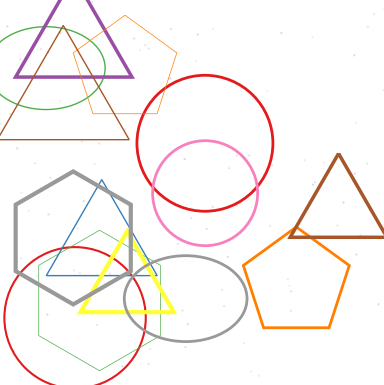[{"shape": "circle", "thickness": 2, "radius": 0.88, "center": [0.532, 0.628]}, {"shape": "circle", "thickness": 1.5, "radius": 0.92, "center": [0.195, 0.175]}, {"shape": "triangle", "thickness": 1, "radius": 0.83, "center": [0.264, 0.367]}, {"shape": "hexagon", "thickness": 0.5, "radius": 0.91, "center": [0.259, 0.22]}, {"shape": "oval", "thickness": 1, "radius": 0.77, "center": [0.119, 0.823]}, {"shape": "triangle", "thickness": 2.5, "radius": 0.87, "center": [0.192, 0.887]}, {"shape": "pentagon", "thickness": 0.5, "radius": 0.71, "center": [0.325, 0.819]}, {"shape": "pentagon", "thickness": 2, "radius": 0.72, "center": [0.77, 0.266]}, {"shape": "triangle", "thickness": 3, "radius": 0.7, "center": [0.33, 0.259]}, {"shape": "triangle", "thickness": 2.5, "radius": 0.73, "center": [0.879, 0.456]}, {"shape": "triangle", "thickness": 1, "radius": 0.99, "center": [0.164, 0.736]}, {"shape": "circle", "thickness": 2, "radius": 0.68, "center": [0.533, 0.498]}, {"shape": "oval", "thickness": 2, "radius": 0.8, "center": [0.482, 0.224]}, {"shape": "hexagon", "thickness": 3, "radius": 0.86, "center": [0.19, 0.382]}]